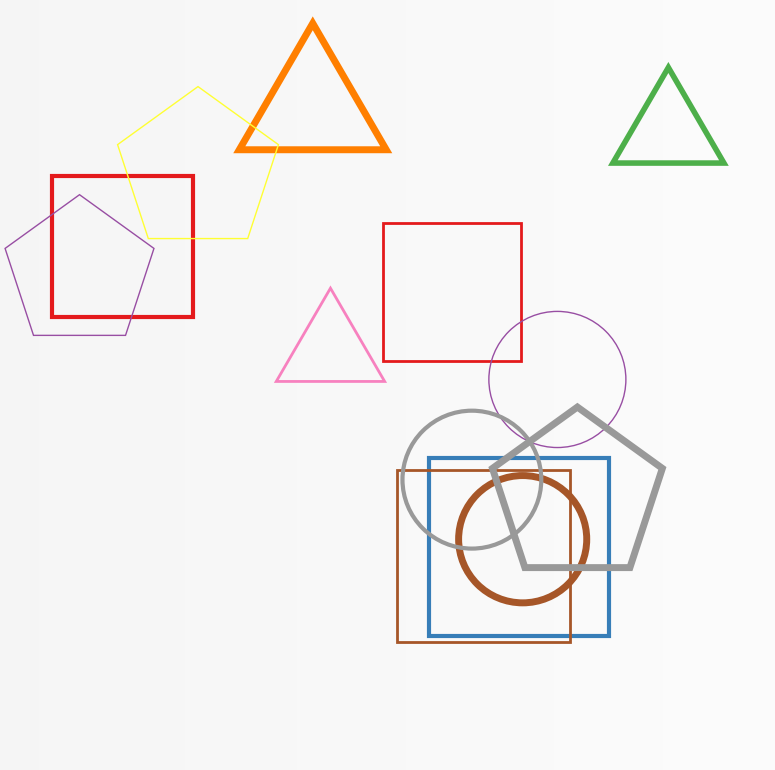[{"shape": "square", "thickness": 1.5, "radius": 0.46, "center": [0.158, 0.68]}, {"shape": "square", "thickness": 1, "radius": 0.45, "center": [0.584, 0.621]}, {"shape": "square", "thickness": 1.5, "radius": 0.58, "center": [0.67, 0.289]}, {"shape": "triangle", "thickness": 2, "radius": 0.41, "center": [0.862, 0.83]}, {"shape": "pentagon", "thickness": 0.5, "radius": 0.5, "center": [0.103, 0.646]}, {"shape": "circle", "thickness": 0.5, "radius": 0.44, "center": [0.719, 0.507]}, {"shape": "triangle", "thickness": 2.5, "radius": 0.55, "center": [0.404, 0.86]}, {"shape": "pentagon", "thickness": 0.5, "radius": 0.55, "center": [0.255, 0.778]}, {"shape": "circle", "thickness": 2.5, "radius": 0.41, "center": [0.674, 0.3]}, {"shape": "square", "thickness": 1, "radius": 0.56, "center": [0.624, 0.278]}, {"shape": "triangle", "thickness": 1, "radius": 0.4, "center": [0.426, 0.545]}, {"shape": "pentagon", "thickness": 2.5, "radius": 0.58, "center": [0.745, 0.356]}, {"shape": "circle", "thickness": 1.5, "radius": 0.45, "center": [0.609, 0.377]}]